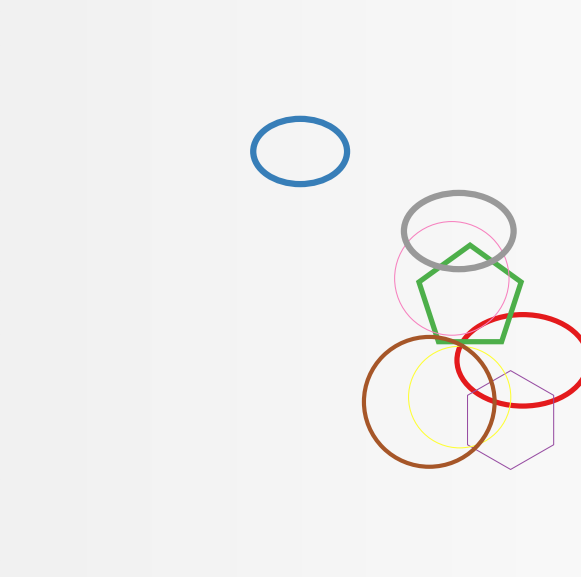[{"shape": "oval", "thickness": 2.5, "radius": 0.57, "center": [0.899, 0.375]}, {"shape": "oval", "thickness": 3, "radius": 0.4, "center": [0.516, 0.737]}, {"shape": "pentagon", "thickness": 2.5, "radius": 0.46, "center": [0.809, 0.482]}, {"shape": "hexagon", "thickness": 0.5, "radius": 0.43, "center": [0.878, 0.272]}, {"shape": "circle", "thickness": 0.5, "radius": 0.44, "center": [0.791, 0.312]}, {"shape": "circle", "thickness": 2, "radius": 0.56, "center": [0.739, 0.303]}, {"shape": "circle", "thickness": 0.5, "radius": 0.49, "center": [0.777, 0.517]}, {"shape": "oval", "thickness": 3, "radius": 0.47, "center": [0.789, 0.599]}]